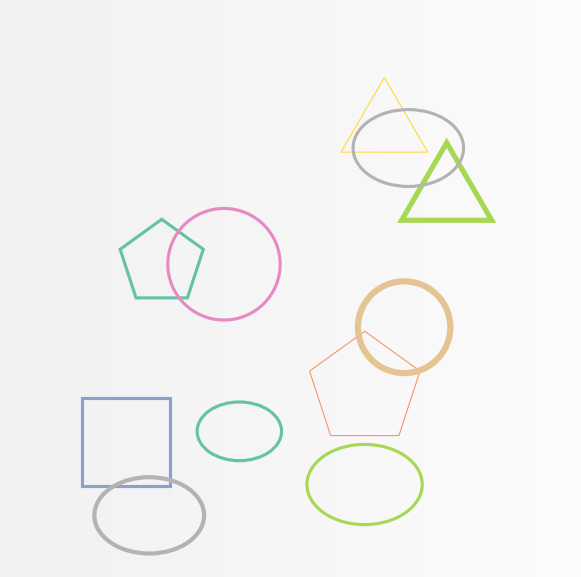[{"shape": "oval", "thickness": 1.5, "radius": 0.36, "center": [0.412, 0.252]}, {"shape": "pentagon", "thickness": 1.5, "radius": 0.38, "center": [0.278, 0.544]}, {"shape": "pentagon", "thickness": 0.5, "radius": 0.5, "center": [0.628, 0.326]}, {"shape": "square", "thickness": 1.5, "radius": 0.38, "center": [0.217, 0.233]}, {"shape": "circle", "thickness": 1.5, "radius": 0.48, "center": [0.385, 0.542]}, {"shape": "oval", "thickness": 1.5, "radius": 0.5, "center": [0.627, 0.16]}, {"shape": "triangle", "thickness": 2.5, "radius": 0.45, "center": [0.768, 0.662]}, {"shape": "triangle", "thickness": 0.5, "radius": 0.43, "center": [0.661, 0.779]}, {"shape": "circle", "thickness": 3, "radius": 0.4, "center": [0.695, 0.433]}, {"shape": "oval", "thickness": 2, "radius": 0.47, "center": [0.257, 0.107]}, {"shape": "oval", "thickness": 1.5, "radius": 0.48, "center": [0.703, 0.743]}]